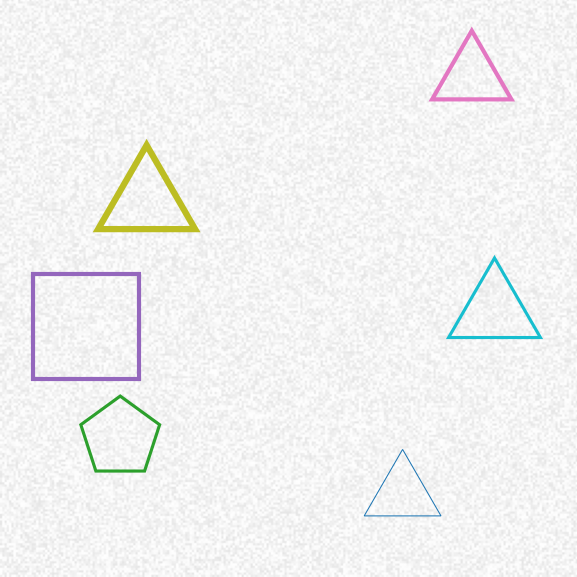[{"shape": "triangle", "thickness": 0.5, "radius": 0.38, "center": [0.697, 0.144]}, {"shape": "pentagon", "thickness": 1.5, "radius": 0.36, "center": [0.208, 0.242]}, {"shape": "square", "thickness": 2, "radius": 0.46, "center": [0.149, 0.434]}, {"shape": "triangle", "thickness": 2, "radius": 0.4, "center": [0.817, 0.867]}, {"shape": "triangle", "thickness": 3, "radius": 0.48, "center": [0.254, 0.651]}, {"shape": "triangle", "thickness": 1.5, "radius": 0.46, "center": [0.856, 0.461]}]